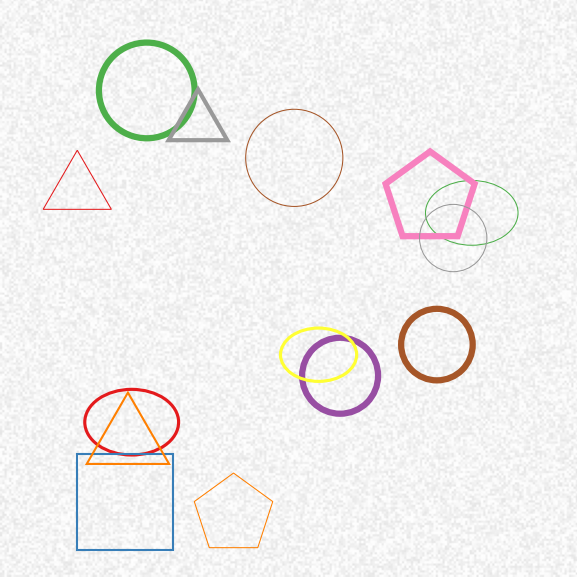[{"shape": "oval", "thickness": 1.5, "radius": 0.41, "center": [0.228, 0.268]}, {"shape": "triangle", "thickness": 0.5, "radius": 0.34, "center": [0.134, 0.671]}, {"shape": "square", "thickness": 1, "radius": 0.41, "center": [0.217, 0.13]}, {"shape": "circle", "thickness": 3, "radius": 0.41, "center": [0.254, 0.843]}, {"shape": "oval", "thickness": 0.5, "radius": 0.4, "center": [0.817, 0.631]}, {"shape": "circle", "thickness": 3, "radius": 0.33, "center": [0.589, 0.349]}, {"shape": "pentagon", "thickness": 0.5, "radius": 0.36, "center": [0.404, 0.109]}, {"shape": "triangle", "thickness": 1, "radius": 0.41, "center": [0.222, 0.237]}, {"shape": "oval", "thickness": 1.5, "radius": 0.33, "center": [0.552, 0.385]}, {"shape": "circle", "thickness": 3, "radius": 0.31, "center": [0.757, 0.402]}, {"shape": "circle", "thickness": 0.5, "radius": 0.42, "center": [0.51, 0.726]}, {"shape": "pentagon", "thickness": 3, "radius": 0.41, "center": [0.745, 0.656]}, {"shape": "circle", "thickness": 0.5, "radius": 0.29, "center": [0.785, 0.587]}, {"shape": "triangle", "thickness": 2, "radius": 0.29, "center": [0.343, 0.786]}]